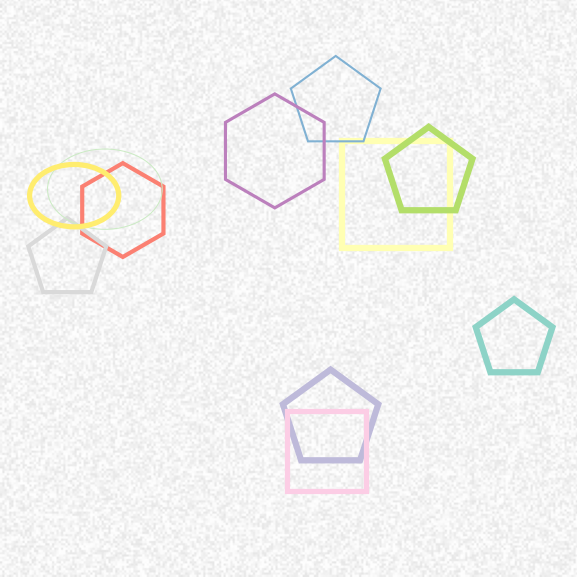[{"shape": "pentagon", "thickness": 3, "radius": 0.35, "center": [0.89, 0.411]}, {"shape": "square", "thickness": 3, "radius": 0.46, "center": [0.686, 0.662]}, {"shape": "pentagon", "thickness": 3, "radius": 0.43, "center": [0.572, 0.272]}, {"shape": "hexagon", "thickness": 2, "radius": 0.41, "center": [0.213, 0.635]}, {"shape": "pentagon", "thickness": 1, "radius": 0.41, "center": [0.581, 0.821]}, {"shape": "pentagon", "thickness": 3, "radius": 0.4, "center": [0.742, 0.7]}, {"shape": "square", "thickness": 2.5, "radius": 0.34, "center": [0.565, 0.218]}, {"shape": "pentagon", "thickness": 2, "radius": 0.35, "center": [0.116, 0.551]}, {"shape": "hexagon", "thickness": 1.5, "radius": 0.49, "center": [0.476, 0.738]}, {"shape": "oval", "thickness": 0.5, "radius": 0.5, "center": [0.182, 0.672]}, {"shape": "oval", "thickness": 2.5, "radius": 0.39, "center": [0.128, 0.66]}]